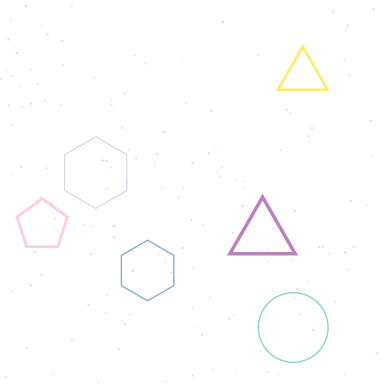[{"shape": "circle", "thickness": 1, "radius": 0.45, "center": [0.762, 0.149]}, {"shape": "hexagon", "thickness": 0.5, "radius": 0.47, "center": [0.249, 0.552]}, {"shape": "hexagon", "thickness": 1, "radius": 0.39, "center": [0.383, 0.297]}, {"shape": "pentagon", "thickness": 2, "radius": 0.34, "center": [0.11, 0.415]}, {"shape": "triangle", "thickness": 2.5, "radius": 0.49, "center": [0.682, 0.39]}, {"shape": "triangle", "thickness": 2, "radius": 0.37, "center": [0.786, 0.804]}]